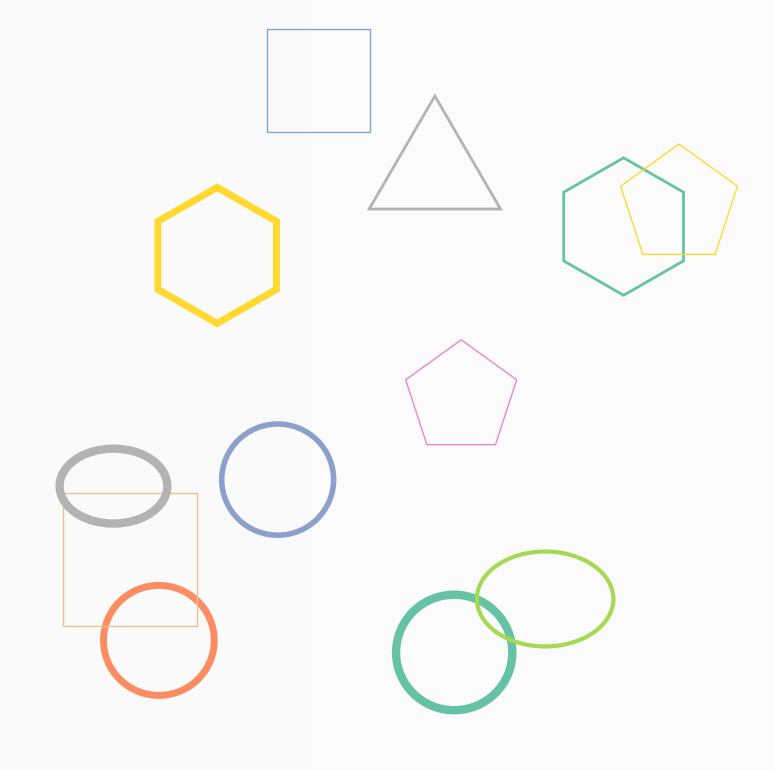[{"shape": "hexagon", "thickness": 1, "radius": 0.45, "center": [0.805, 0.706]}, {"shape": "circle", "thickness": 3, "radius": 0.38, "center": [0.586, 0.153]}, {"shape": "circle", "thickness": 2.5, "radius": 0.36, "center": [0.205, 0.168]}, {"shape": "square", "thickness": 0.5, "radius": 0.33, "center": [0.411, 0.895]}, {"shape": "circle", "thickness": 2, "radius": 0.36, "center": [0.358, 0.377]}, {"shape": "pentagon", "thickness": 0.5, "radius": 0.38, "center": [0.595, 0.483]}, {"shape": "oval", "thickness": 1.5, "radius": 0.44, "center": [0.703, 0.222]}, {"shape": "hexagon", "thickness": 2.5, "radius": 0.44, "center": [0.28, 0.668]}, {"shape": "pentagon", "thickness": 0.5, "radius": 0.4, "center": [0.876, 0.734]}, {"shape": "square", "thickness": 0.5, "radius": 0.43, "center": [0.168, 0.273]}, {"shape": "oval", "thickness": 3, "radius": 0.35, "center": [0.146, 0.369]}, {"shape": "triangle", "thickness": 1, "radius": 0.49, "center": [0.561, 0.777]}]